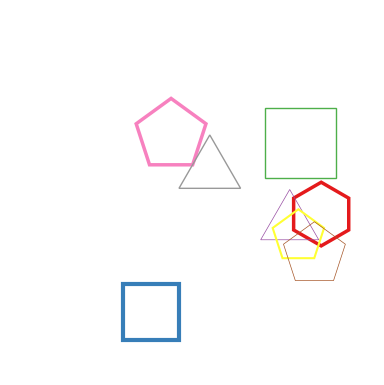[{"shape": "hexagon", "thickness": 2.5, "radius": 0.41, "center": [0.834, 0.444]}, {"shape": "square", "thickness": 3, "radius": 0.36, "center": [0.392, 0.189]}, {"shape": "square", "thickness": 1, "radius": 0.46, "center": [0.781, 0.628]}, {"shape": "triangle", "thickness": 0.5, "radius": 0.44, "center": [0.752, 0.421]}, {"shape": "pentagon", "thickness": 1.5, "radius": 0.35, "center": [0.775, 0.386]}, {"shape": "pentagon", "thickness": 0.5, "radius": 0.42, "center": [0.817, 0.34]}, {"shape": "pentagon", "thickness": 2.5, "radius": 0.48, "center": [0.444, 0.649]}, {"shape": "triangle", "thickness": 1, "radius": 0.46, "center": [0.545, 0.557]}]